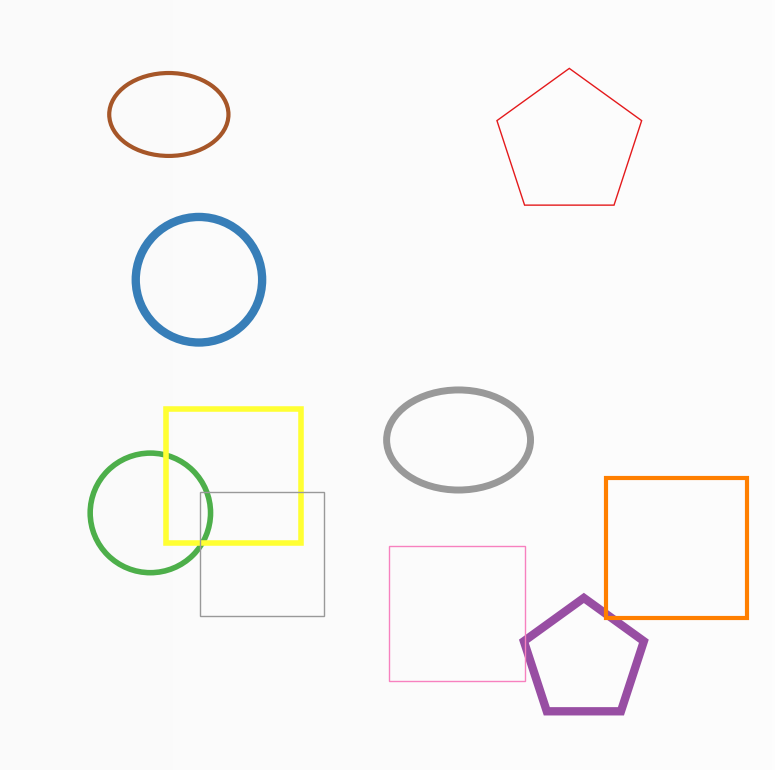[{"shape": "pentagon", "thickness": 0.5, "radius": 0.49, "center": [0.735, 0.813]}, {"shape": "circle", "thickness": 3, "radius": 0.41, "center": [0.257, 0.637]}, {"shape": "circle", "thickness": 2, "radius": 0.39, "center": [0.194, 0.334]}, {"shape": "pentagon", "thickness": 3, "radius": 0.41, "center": [0.753, 0.142]}, {"shape": "square", "thickness": 1.5, "radius": 0.45, "center": [0.873, 0.289]}, {"shape": "square", "thickness": 2, "radius": 0.44, "center": [0.301, 0.382]}, {"shape": "oval", "thickness": 1.5, "radius": 0.38, "center": [0.218, 0.851]}, {"shape": "square", "thickness": 0.5, "radius": 0.44, "center": [0.59, 0.203]}, {"shape": "oval", "thickness": 2.5, "radius": 0.46, "center": [0.592, 0.429]}, {"shape": "square", "thickness": 0.5, "radius": 0.4, "center": [0.338, 0.281]}]